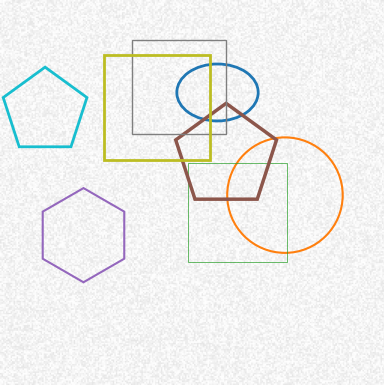[{"shape": "oval", "thickness": 2, "radius": 0.53, "center": [0.565, 0.76]}, {"shape": "circle", "thickness": 1.5, "radius": 0.75, "center": [0.74, 0.493]}, {"shape": "square", "thickness": 0.5, "radius": 0.64, "center": [0.617, 0.448]}, {"shape": "hexagon", "thickness": 1.5, "radius": 0.61, "center": [0.217, 0.389]}, {"shape": "pentagon", "thickness": 2.5, "radius": 0.69, "center": [0.587, 0.594]}, {"shape": "square", "thickness": 1, "radius": 0.61, "center": [0.465, 0.773]}, {"shape": "square", "thickness": 2, "radius": 0.68, "center": [0.408, 0.721]}, {"shape": "pentagon", "thickness": 2, "radius": 0.57, "center": [0.117, 0.711]}]